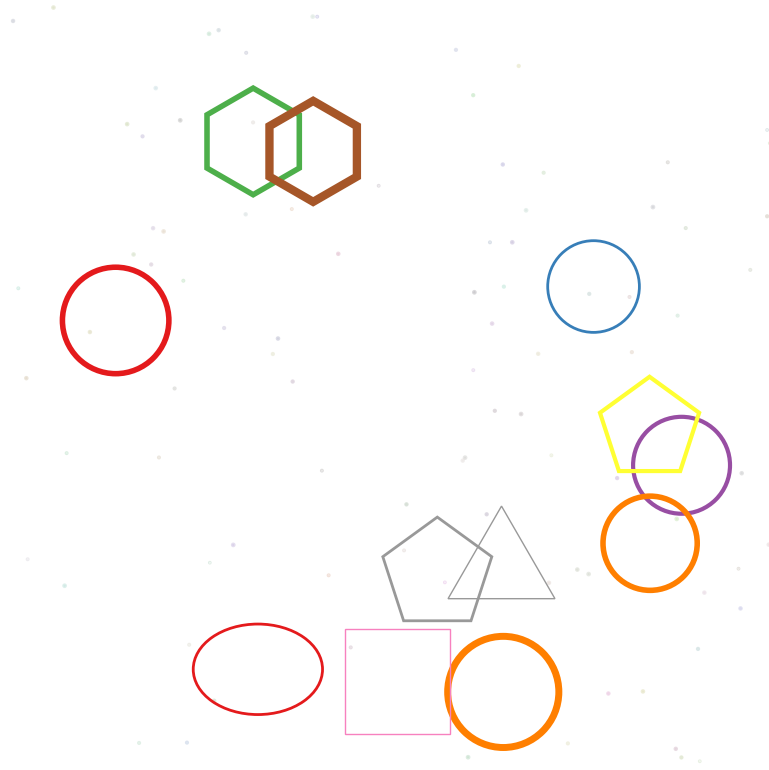[{"shape": "circle", "thickness": 2, "radius": 0.35, "center": [0.15, 0.584]}, {"shape": "oval", "thickness": 1, "radius": 0.42, "center": [0.335, 0.131]}, {"shape": "circle", "thickness": 1, "radius": 0.3, "center": [0.771, 0.628]}, {"shape": "hexagon", "thickness": 2, "radius": 0.35, "center": [0.329, 0.816]}, {"shape": "circle", "thickness": 1.5, "radius": 0.31, "center": [0.885, 0.396]}, {"shape": "circle", "thickness": 2.5, "radius": 0.36, "center": [0.654, 0.101]}, {"shape": "circle", "thickness": 2, "radius": 0.31, "center": [0.844, 0.294]}, {"shape": "pentagon", "thickness": 1.5, "radius": 0.34, "center": [0.844, 0.443]}, {"shape": "hexagon", "thickness": 3, "radius": 0.33, "center": [0.407, 0.803]}, {"shape": "square", "thickness": 0.5, "radius": 0.34, "center": [0.516, 0.115]}, {"shape": "triangle", "thickness": 0.5, "radius": 0.4, "center": [0.651, 0.263]}, {"shape": "pentagon", "thickness": 1, "radius": 0.37, "center": [0.568, 0.254]}]